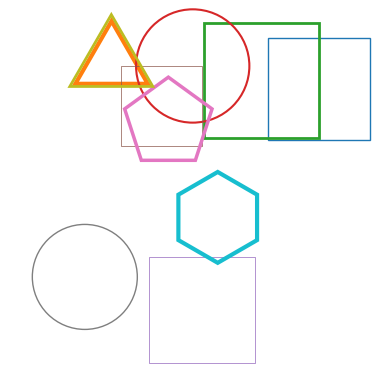[{"shape": "square", "thickness": 1, "radius": 0.66, "center": [0.829, 0.769]}, {"shape": "triangle", "thickness": 3, "radius": 0.54, "center": [0.29, 0.837]}, {"shape": "square", "thickness": 2, "radius": 0.75, "center": [0.679, 0.791]}, {"shape": "circle", "thickness": 1.5, "radius": 0.74, "center": [0.501, 0.829]}, {"shape": "square", "thickness": 0.5, "radius": 0.69, "center": [0.524, 0.195]}, {"shape": "square", "thickness": 0.5, "radius": 0.52, "center": [0.419, 0.725]}, {"shape": "pentagon", "thickness": 2.5, "radius": 0.6, "center": [0.437, 0.68]}, {"shape": "circle", "thickness": 1, "radius": 0.68, "center": [0.22, 0.281]}, {"shape": "triangle", "thickness": 2, "radius": 0.62, "center": [0.289, 0.838]}, {"shape": "hexagon", "thickness": 3, "radius": 0.59, "center": [0.566, 0.435]}]